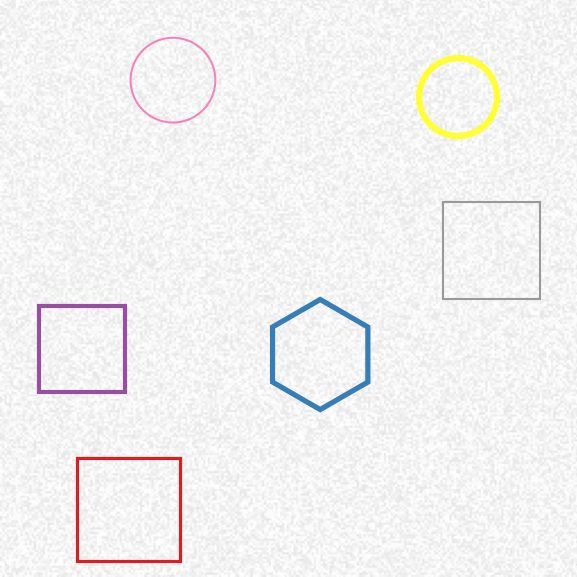[{"shape": "square", "thickness": 1.5, "radius": 0.45, "center": [0.223, 0.117]}, {"shape": "hexagon", "thickness": 2.5, "radius": 0.48, "center": [0.554, 0.385]}, {"shape": "square", "thickness": 2, "radius": 0.37, "center": [0.142, 0.395]}, {"shape": "circle", "thickness": 3, "radius": 0.34, "center": [0.793, 0.831]}, {"shape": "circle", "thickness": 1, "radius": 0.37, "center": [0.299, 0.86]}, {"shape": "square", "thickness": 1, "radius": 0.42, "center": [0.851, 0.566]}]